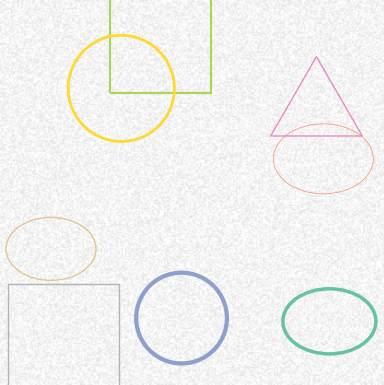[{"shape": "oval", "thickness": 2.5, "radius": 0.6, "center": [0.856, 0.165]}, {"shape": "oval", "thickness": 0.5, "radius": 0.65, "center": [0.84, 0.587]}, {"shape": "circle", "thickness": 3, "radius": 0.59, "center": [0.472, 0.174]}, {"shape": "triangle", "thickness": 1, "radius": 0.69, "center": [0.822, 0.715]}, {"shape": "square", "thickness": 1.5, "radius": 0.66, "center": [0.417, 0.889]}, {"shape": "circle", "thickness": 2, "radius": 0.69, "center": [0.315, 0.77]}, {"shape": "oval", "thickness": 1, "radius": 0.58, "center": [0.132, 0.354]}, {"shape": "square", "thickness": 1, "radius": 0.72, "center": [0.165, 0.12]}]